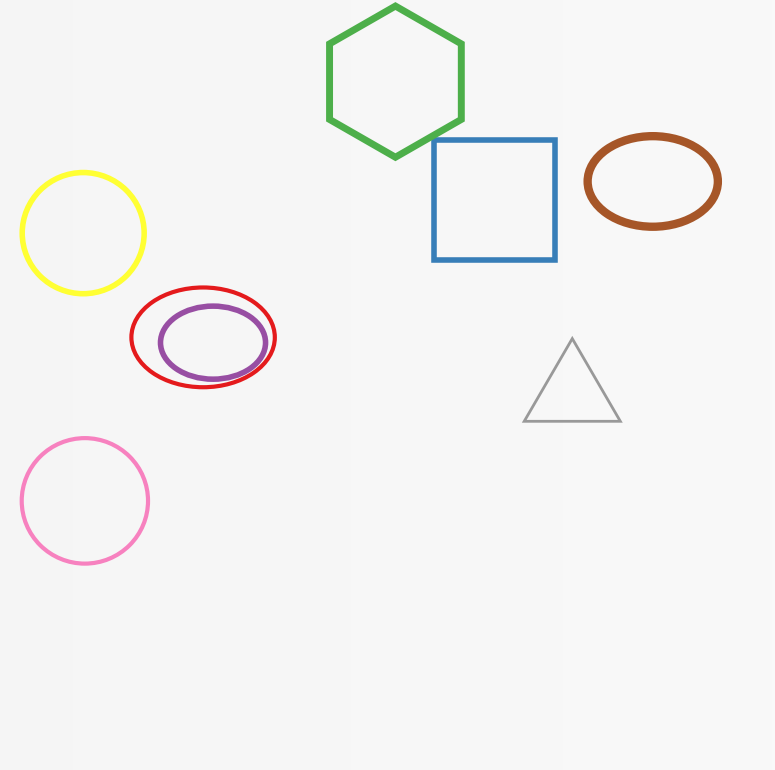[{"shape": "oval", "thickness": 1.5, "radius": 0.46, "center": [0.262, 0.562]}, {"shape": "square", "thickness": 2, "radius": 0.39, "center": [0.638, 0.741]}, {"shape": "hexagon", "thickness": 2.5, "radius": 0.49, "center": [0.51, 0.894]}, {"shape": "oval", "thickness": 2, "radius": 0.34, "center": [0.275, 0.555]}, {"shape": "circle", "thickness": 2, "radius": 0.39, "center": [0.107, 0.697]}, {"shape": "oval", "thickness": 3, "radius": 0.42, "center": [0.842, 0.764]}, {"shape": "circle", "thickness": 1.5, "radius": 0.41, "center": [0.11, 0.35]}, {"shape": "triangle", "thickness": 1, "radius": 0.36, "center": [0.738, 0.489]}]